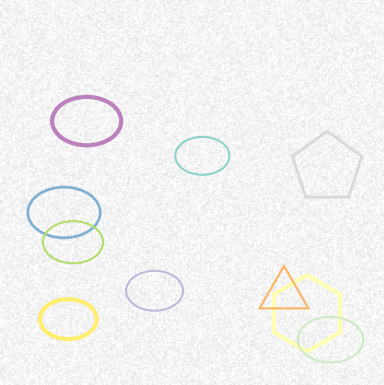[{"shape": "oval", "thickness": 1.5, "radius": 0.35, "center": [0.526, 0.595]}, {"shape": "hexagon", "thickness": 3, "radius": 0.5, "center": [0.797, 0.186]}, {"shape": "oval", "thickness": 1.5, "radius": 0.37, "center": [0.401, 0.245]}, {"shape": "oval", "thickness": 2, "radius": 0.47, "center": [0.166, 0.448]}, {"shape": "triangle", "thickness": 1.5, "radius": 0.37, "center": [0.738, 0.236]}, {"shape": "oval", "thickness": 1.5, "radius": 0.39, "center": [0.19, 0.371]}, {"shape": "pentagon", "thickness": 2, "radius": 0.47, "center": [0.85, 0.564]}, {"shape": "oval", "thickness": 3, "radius": 0.45, "center": [0.225, 0.685]}, {"shape": "oval", "thickness": 1.5, "radius": 0.42, "center": [0.858, 0.118]}, {"shape": "oval", "thickness": 3, "radius": 0.37, "center": [0.177, 0.171]}]